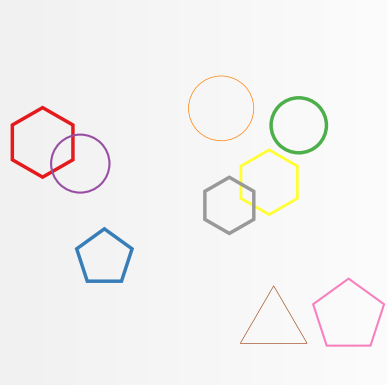[{"shape": "hexagon", "thickness": 2.5, "radius": 0.45, "center": [0.11, 0.63]}, {"shape": "pentagon", "thickness": 2.5, "radius": 0.38, "center": [0.269, 0.33]}, {"shape": "circle", "thickness": 2.5, "radius": 0.36, "center": [0.771, 0.675]}, {"shape": "circle", "thickness": 1.5, "radius": 0.38, "center": [0.207, 0.575]}, {"shape": "circle", "thickness": 0.5, "radius": 0.42, "center": [0.571, 0.718]}, {"shape": "hexagon", "thickness": 2, "radius": 0.42, "center": [0.695, 0.527]}, {"shape": "triangle", "thickness": 0.5, "radius": 0.5, "center": [0.706, 0.158]}, {"shape": "pentagon", "thickness": 1.5, "radius": 0.48, "center": [0.9, 0.18]}, {"shape": "hexagon", "thickness": 2.5, "radius": 0.36, "center": [0.592, 0.467]}]